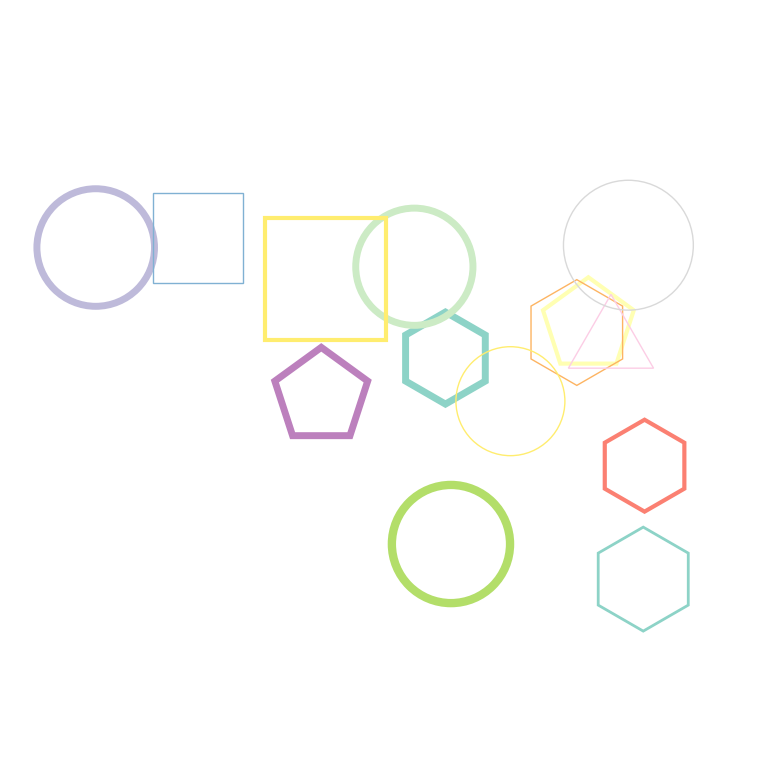[{"shape": "hexagon", "thickness": 2.5, "radius": 0.3, "center": [0.578, 0.535]}, {"shape": "hexagon", "thickness": 1, "radius": 0.34, "center": [0.835, 0.248]}, {"shape": "pentagon", "thickness": 1.5, "radius": 0.31, "center": [0.764, 0.578]}, {"shape": "circle", "thickness": 2.5, "radius": 0.38, "center": [0.124, 0.679]}, {"shape": "hexagon", "thickness": 1.5, "radius": 0.3, "center": [0.837, 0.395]}, {"shape": "square", "thickness": 0.5, "radius": 0.29, "center": [0.257, 0.691]}, {"shape": "hexagon", "thickness": 0.5, "radius": 0.34, "center": [0.749, 0.568]}, {"shape": "circle", "thickness": 3, "radius": 0.38, "center": [0.586, 0.293]}, {"shape": "triangle", "thickness": 0.5, "radius": 0.32, "center": [0.793, 0.554]}, {"shape": "circle", "thickness": 0.5, "radius": 0.42, "center": [0.816, 0.682]}, {"shape": "pentagon", "thickness": 2.5, "radius": 0.32, "center": [0.417, 0.485]}, {"shape": "circle", "thickness": 2.5, "radius": 0.38, "center": [0.538, 0.654]}, {"shape": "circle", "thickness": 0.5, "radius": 0.35, "center": [0.663, 0.479]}, {"shape": "square", "thickness": 1.5, "radius": 0.39, "center": [0.423, 0.638]}]